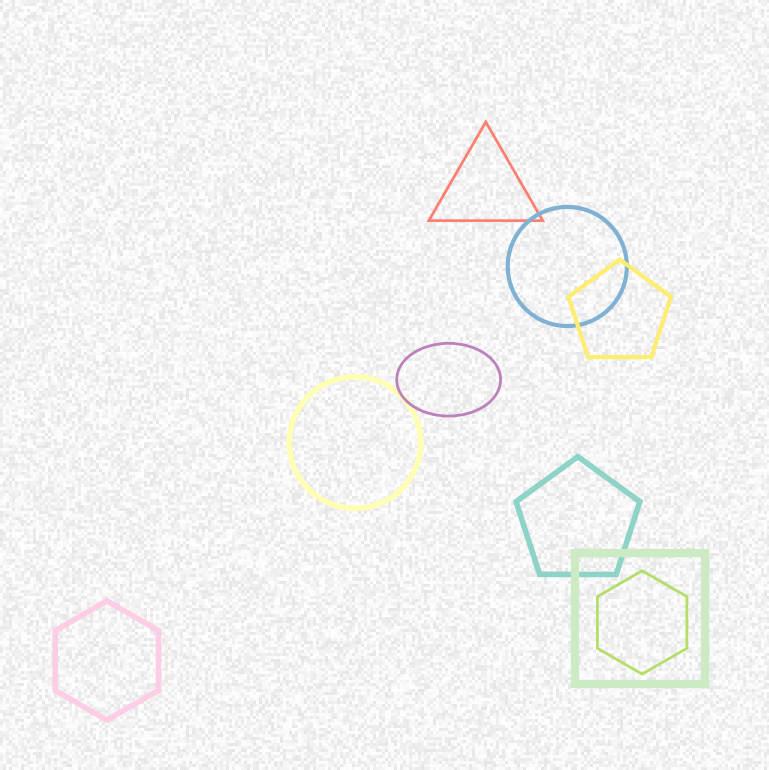[{"shape": "pentagon", "thickness": 2, "radius": 0.42, "center": [0.751, 0.322]}, {"shape": "circle", "thickness": 2, "radius": 0.43, "center": [0.461, 0.425]}, {"shape": "triangle", "thickness": 1, "radius": 0.43, "center": [0.631, 0.756]}, {"shape": "circle", "thickness": 1.5, "radius": 0.39, "center": [0.737, 0.654]}, {"shape": "hexagon", "thickness": 1, "radius": 0.34, "center": [0.834, 0.192]}, {"shape": "hexagon", "thickness": 2, "radius": 0.39, "center": [0.139, 0.142]}, {"shape": "oval", "thickness": 1, "radius": 0.34, "center": [0.583, 0.507]}, {"shape": "square", "thickness": 3, "radius": 0.42, "center": [0.831, 0.197]}, {"shape": "pentagon", "thickness": 1.5, "radius": 0.35, "center": [0.805, 0.593]}]